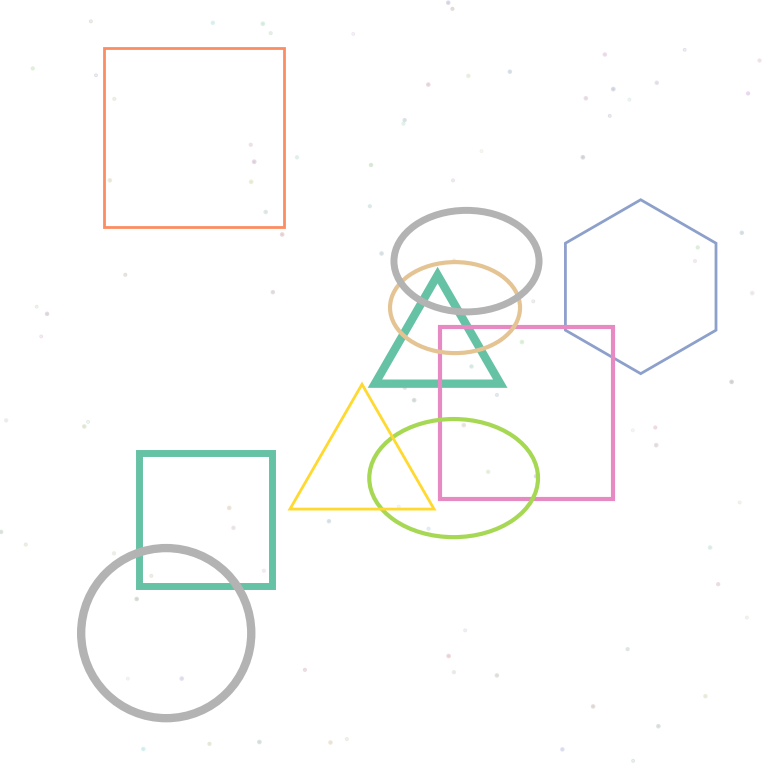[{"shape": "triangle", "thickness": 3, "radius": 0.47, "center": [0.568, 0.549]}, {"shape": "square", "thickness": 2.5, "radius": 0.43, "center": [0.267, 0.325]}, {"shape": "square", "thickness": 1, "radius": 0.58, "center": [0.252, 0.822]}, {"shape": "hexagon", "thickness": 1, "radius": 0.56, "center": [0.832, 0.628]}, {"shape": "square", "thickness": 1.5, "radius": 0.56, "center": [0.684, 0.464]}, {"shape": "oval", "thickness": 1.5, "radius": 0.55, "center": [0.589, 0.379]}, {"shape": "triangle", "thickness": 1, "radius": 0.54, "center": [0.47, 0.393]}, {"shape": "oval", "thickness": 1.5, "radius": 0.42, "center": [0.591, 0.601]}, {"shape": "circle", "thickness": 3, "radius": 0.55, "center": [0.216, 0.178]}, {"shape": "oval", "thickness": 2.5, "radius": 0.47, "center": [0.606, 0.661]}]